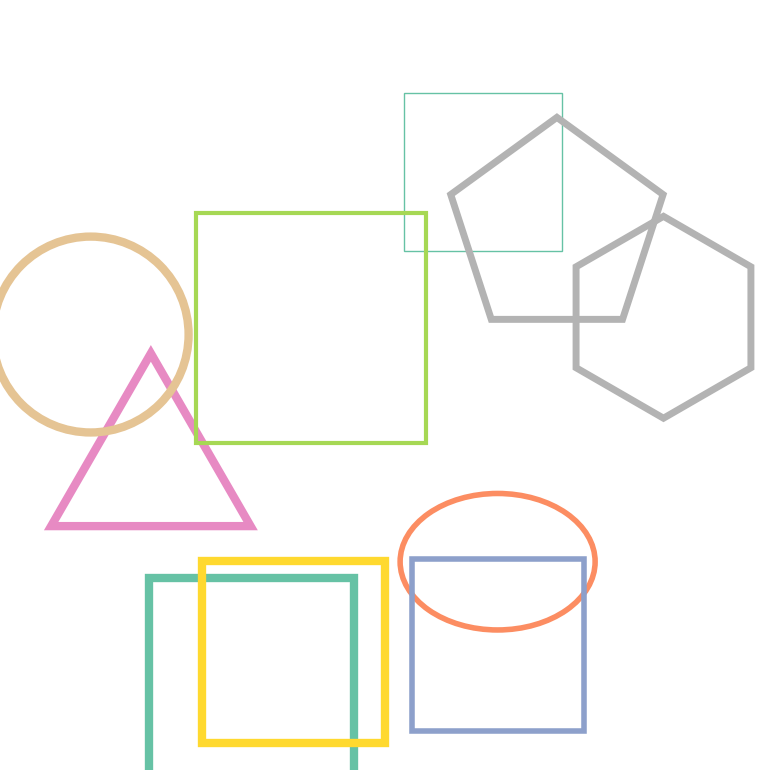[{"shape": "square", "thickness": 0.5, "radius": 0.51, "center": [0.627, 0.776]}, {"shape": "square", "thickness": 3, "radius": 0.66, "center": [0.327, 0.117]}, {"shape": "oval", "thickness": 2, "radius": 0.63, "center": [0.646, 0.27]}, {"shape": "square", "thickness": 2, "radius": 0.56, "center": [0.647, 0.162]}, {"shape": "triangle", "thickness": 3, "radius": 0.75, "center": [0.196, 0.392]}, {"shape": "square", "thickness": 1.5, "radius": 0.75, "center": [0.404, 0.574]}, {"shape": "square", "thickness": 3, "radius": 0.59, "center": [0.381, 0.153]}, {"shape": "circle", "thickness": 3, "radius": 0.64, "center": [0.118, 0.566]}, {"shape": "pentagon", "thickness": 2.5, "radius": 0.72, "center": [0.723, 0.703]}, {"shape": "hexagon", "thickness": 2.5, "radius": 0.66, "center": [0.862, 0.588]}]